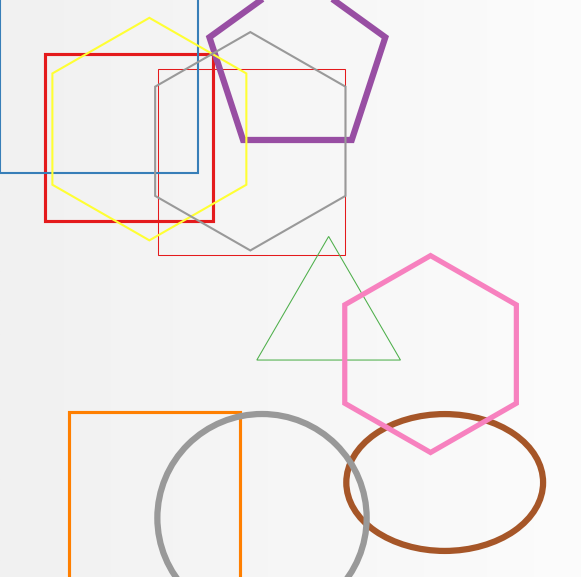[{"shape": "square", "thickness": 0.5, "radius": 0.81, "center": [0.432, 0.718]}, {"shape": "square", "thickness": 1.5, "radius": 0.72, "center": [0.222, 0.761]}, {"shape": "square", "thickness": 1, "radius": 0.85, "center": [0.17, 0.869]}, {"shape": "triangle", "thickness": 0.5, "radius": 0.71, "center": [0.565, 0.447]}, {"shape": "pentagon", "thickness": 3, "radius": 0.8, "center": [0.512, 0.885]}, {"shape": "square", "thickness": 1.5, "radius": 0.74, "center": [0.266, 0.138]}, {"shape": "hexagon", "thickness": 1, "radius": 0.96, "center": [0.257, 0.776]}, {"shape": "oval", "thickness": 3, "radius": 0.85, "center": [0.765, 0.164]}, {"shape": "hexagon", "thickness": 2.5, "radius": 0.85, "center": [0.741, 0.386]}, {"shape": "circle", "thickness": 3, "radius": 0.9, "center": [0.451, 0.102]}, {"shape": "hexagon", "thickness": 1, "radius": 0.95, "center": [0.431, 0.755]}]